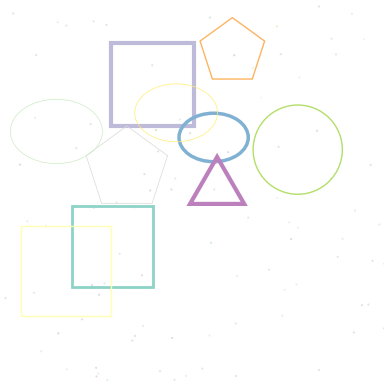[{"shape": "square", "thickness": 2, "radius": 0.52, "center": [0.292, 0.36]}, {"shape": "square", "thickness": 1, "radius": 0.59, "center": [0.171, 0.297]}, {"shape": "square", "thickness": 3, "radius": 0.54, "center": [0.396, 0.781]}, {"shape": "oval", "thickness": 2.5, "radius": 0.45, "center": [0.555, 0.643]}, {"shape": "pentagon", "thickness": 1, "radius": 0.44, "center": [0.603, 0.866]}, {"shape": "circle", "thickness": 1, "radius": 0.58, "center": [0.773, 0.611]}, {"shape": "pentagon", "thickness": 0.5, "radius": 0.56, "center": [0.33, 0.561]}, {"shape": "triangle", "thickness": 3, "radius": 0.41, "center": [0.564, 0.511]}, {"shape": "oval", "thickness": 0.5, "radius": 0.6, "center": [0.146, 0.659]}, {"shape": "oval", "thickness": 0.5, "radius": 0.54, "center": [0.457, 0.707]}]